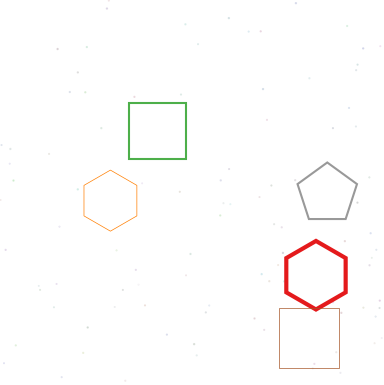[{"shape": "hexagon", "thickness": 3, "radius": 0.45, "center": [0.821, 0.285]}, {"shape": "square", "thickness": 1.5, "radius": 0.37, "center": [0.41, 0.66]}, {"shape": "hexagon", "thickness": 0.5, "radius": 0.4, "center": [0.287, 0.479]}, {"shape": "square", "thickness": 0.5, "radius": 0.39, "center": [0.802, 0.121]}, {"shape": "pentagon", "thickness": 1.5, "radius": 0.41, "center": [0.85, 0.497]}]